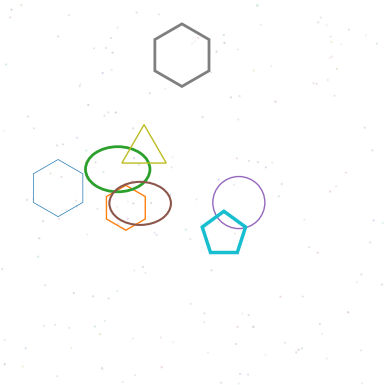[{"shape": "hexagon", "thickness": 0.5, "radius": 0.37, "center": [0.151, 0.511]}, {"shape": "hexagon", "thickness": 1, "radius": 0.29, "center": [0.327, 0.46]}, {"shape": "oval", "thickness": 2, "radius": 0.42, "center": [0.306, 0.56]}, {"shape": "circle", "thickness": 1, "radius": 0.34, "center": [0.62, 0.474]}, {"shape": "oval", "thickness": 1.5, "radius": 0.4, "center": [0.364, 0.472]}, {"shape": "hexagon", "thickness": 2, "radius": 0.41, "center": [0.473, 0.857]}, {"shape": "triangle", "thickness": 1, "radius": 0.33, "center": [0.374, 0.61]}, {"shape": "pentagon", "thickness": 2.5, "radius": 0.3, "center": [0.582, 0.392]}]